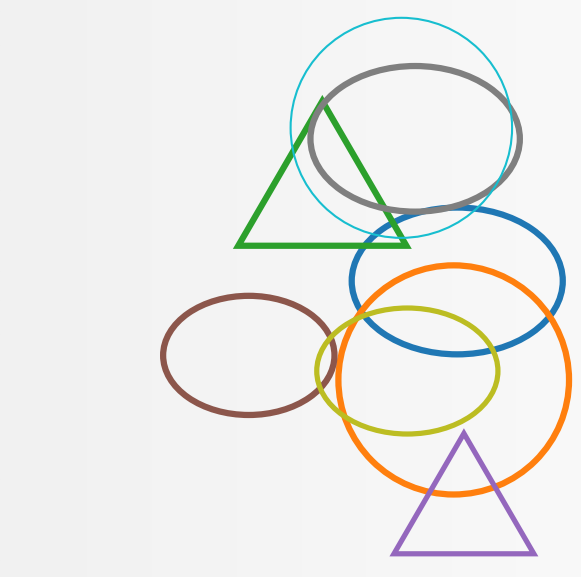[{"shape": "oval", "thickness": 3, "radius": 0.91, "center": [0.787, 0.513]}, {"shape": "circle", "thickness": 3, "radius": 0.99, "center": [0.781, 0.341]}, {"shape": "triangle", "thickness": 3, "radius": 0.83, "center": [0.555, 0.657]}, {"shape": "triangle", "thickness": 2.5, "radius": 0.69, "center": [0.798, 0.11]}, {"shape": "oval", "thickness": 3, "radius": 0.74, "center": [0.428, 0.384]}, {"shape": "oval", "thickness": 3, "radius": 0.9, "center": [0.714, 0.759]}, {"shape": "oval", "thickness": 2.5, "radius": 0.78, "center": [0.701, 0.357]}, {"shape": "circle", "thickness": 1, "radius": 0.95, "center": [0.69, 0.778]}]